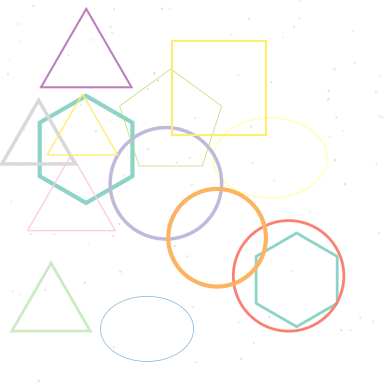[{"shape": "hexagon", "thickness": 3, "radius": 0.7, "center": [0.224, 0.612]}, {"shape": "hexagon", "thickness": 2, "radius": 0.61, "center": [0.771, 0.273]}, {"shape": "oval", "thickness": 1, "radius": 0.74, "center": [0.702, 0.59]}, {"shape": "circle", "thickness": 2.5, "radius": 0.72, "center": [0.431, 0.524]}, {"shape": "circle", "thickness": 2, "radius": 0.72, "center": [0.75, 0.283]}, {"shape": "oval", "thickness": 0.5, "radius": 0.6, "center": [0.382, 0.146]}, {"shape": "circle", "thickness": 3, "radius": 0.63, "center": [0.564, 0.382]}, {"shape": "pentagon", "thickness": 0.5, "radius": 0.7, "center": [0.443, 0.681]}, {"shape": "triangle", "thickness": 1, "radius": 0.66, "center": [0.185, 0.467]}, {"shape": "triangle", "thickness": 2.5, "radius": 0.55, "center": [0.1, 0.629]}, {"shape": "triangle", "thickness": 1.5, "radius": 0.68, "center": [0.224, 0.841]}, {"shape": "triangle", "thickness": 2, "radius": 0.59, "center": [0.133, 0.199]}, {"shape": "triangle", "thickness": 1, "radius": 0.53, "center": [0.214, 0.65]}, {"shape": "square", "thickness": 1.5, "radius": 0.61, "center": [0.568, 0.772]}]